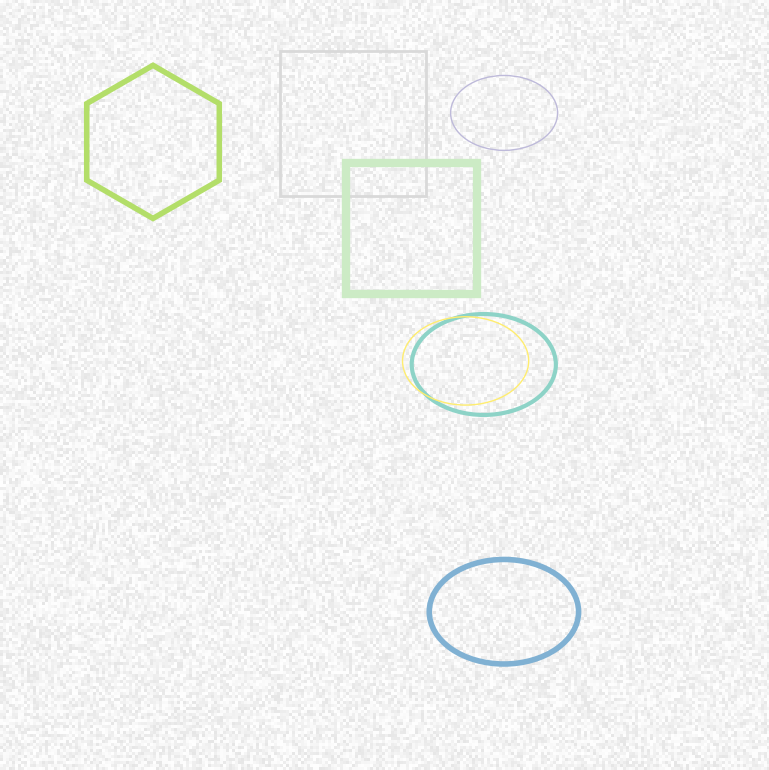[{"shape": "oval", "thickness": 1.5, "radius": 0.47, "center": [0.628, 0.527]}, {"shape": "oval", "thickness": 0.5, "radius": 0.35, "center": [0.655, 0.853]}, {"shape": "oval", "thickness": 2, "radius": 0.48, "center": [0.654, 0.206]}, {"shape": "hexagon", "thickness": 2, "radius": 0.5, "center": [0.199, 0.816]}, {"shape": "square", "thickness": 1, "radius": 0.47, "center": [0.458, 0.84]}, {"shape": "square", "thickness": 3, "radius": 0.43, "center": [0.535, 0.704]}, {"shape": "oval", "thickness": 0.5, "radius": 0.41, "center": [0.605, 0.531]}]